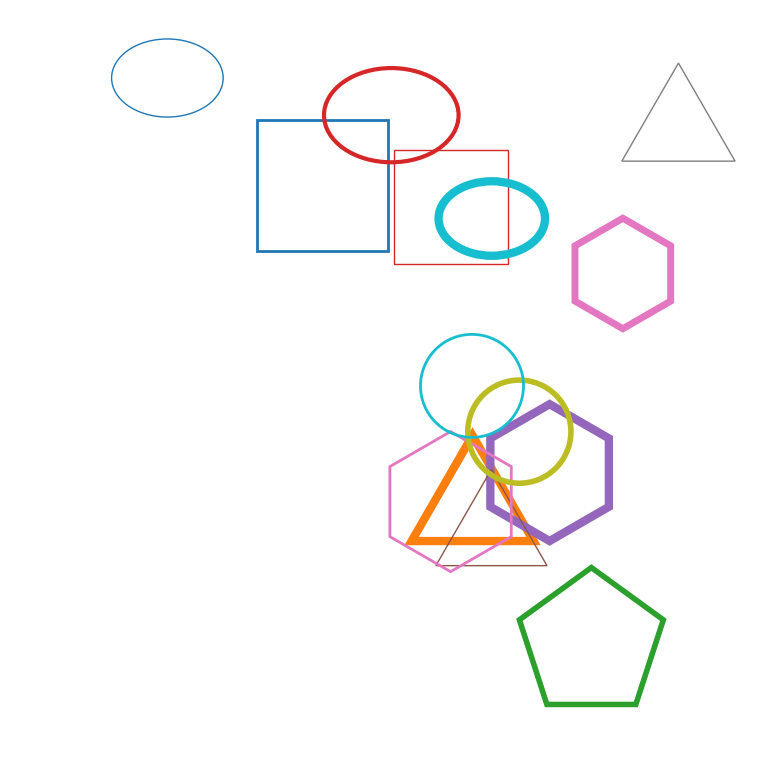[{"shape": "square", "thickness": 1, "radius": 0.42, "center": [0.419, 0.759]}, {"shape": "oval", "thickness": 0.5, "radius": 0.36, "center": [0.217, 0.899]}, {"shape": "triangle", "thickness": 3, "radius": 0.46, "center": [0.614, 0.343]}, {"shape": "pentagon", "thickness": 2, "radius": 0.49, "center": [0.768, 0.165]}, {"shape": "oval", "thickness": 1.5, "radius": 0.44, "center": [0.508, 0.85]}, {"shape": "square", "thickness": 0.5, "radius": 0.37, "center": [0.586, 0.731]}, {"shape": "hexagon", "thickness": 3, "radius": 0.44, "center": [0.714, 0.386]}, {"shape": "triangle", "thickness": 0.5, "radius": 0.42, "center": [0.638, 0.307]}, {"shape": "hexagon", "thickness": 1, "radius": 0.46, "center": [0.585, 0.349]}, {"shape": "hexagon", "thickness": 2.5, "radius": 0.36, "center": [0.809, 0.645]}, {"shape": "triangle", "thickness": 0.5, "radius": 0.42, "center": [0.881, 0.833]}, {"shape": "circle", "thickness": 2, "radius": 0.33, "center": [0.674, 0.439]}, {"shape": "oval", "thickness": 3, "radius": 0.35, "center": [0.639, 0.716]}, {"shape": "circle", "thickness": 1, "radius": 0.33, "center": [0.613, 0.499]}]